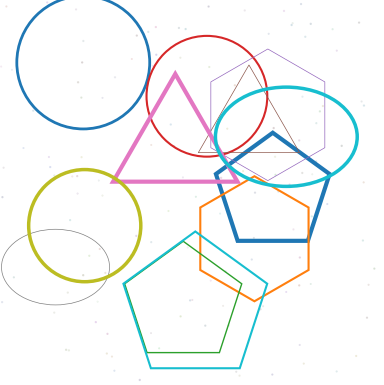[{"shape": "circle", "thickness": 2, "radius": 0.86, "center": [0.216, 0.838]}, {"shape": "pentagon", "thickness": 3, "radius": 0.78, "center": [0.708, 0.5]}, {"shape": "hexagon", "thickness": 1.5, "radius": 0.81, "center": [0.661, 0.38]}, {"shape": "pentagon", "thickness": 1, "radius": 0.8, "center": [0.476, 0.213]}, {"shape": "circle", "thickness": 1.5, "radius": 0.78, "center": [0.537, 0.75]}, {"shape": "hexagon", "thickness": 0.5, "radius": 0.85, "center": [0.696, 0.702]}, {"shape": "triangle", "thickness": 0.5, "radius": 0.76, "center": [0.647, 0.679]}, {"shape": "triangle", "thickness": 3, "radius": 0.93, "center": [0.455, 0.621]}, {"shape": "oval", "thickness": 0.5, "radius": 0.7, "center": [0.144, 0.306]}, {"shape": "circle", "thickness": 2.5, "radius": 0.73, "center": [0.22, 0.414]}, {"shape": "oval", "thickness": 2.5, "radius": 0.92, "center": [0.744, 0.645]}, {"shape": "pentagon", "thickness": 1.5, "radius": 0.98, "center": [0.507, 0.202]}]